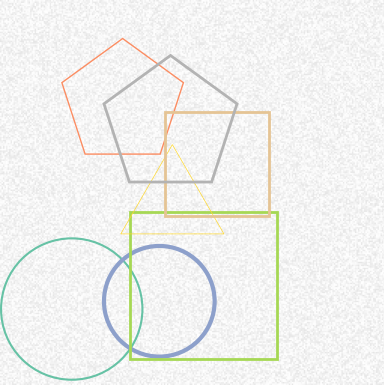[{"shape": "circle", "thickness": 1.5, "radius": 0.92, "center": [0.186, 0.197]}, {"shape": "pentagon", "thickness": 1, "radius": 0.83, "center": [0.319, 0.734]}, {"shape": "circle", "thickness": 3, "radius": 0.72, "center": [0.414, 0.217]}, {"shape": "square", "thickness": 2, "radius": 0.95, "center": [0.527, 0.258]}, {"shape": "triangle", "thickness": 0.5, "radius": 0.77, "center": [0.448, 0.47]}, {"shape": "square", "thickness": 2, "radius": 0.67, "center": [0.562, 0.575]}, {"shape": "pentagon", "thickness": 2, "radius": 0.91, "center": [0.443, 0.674]}]